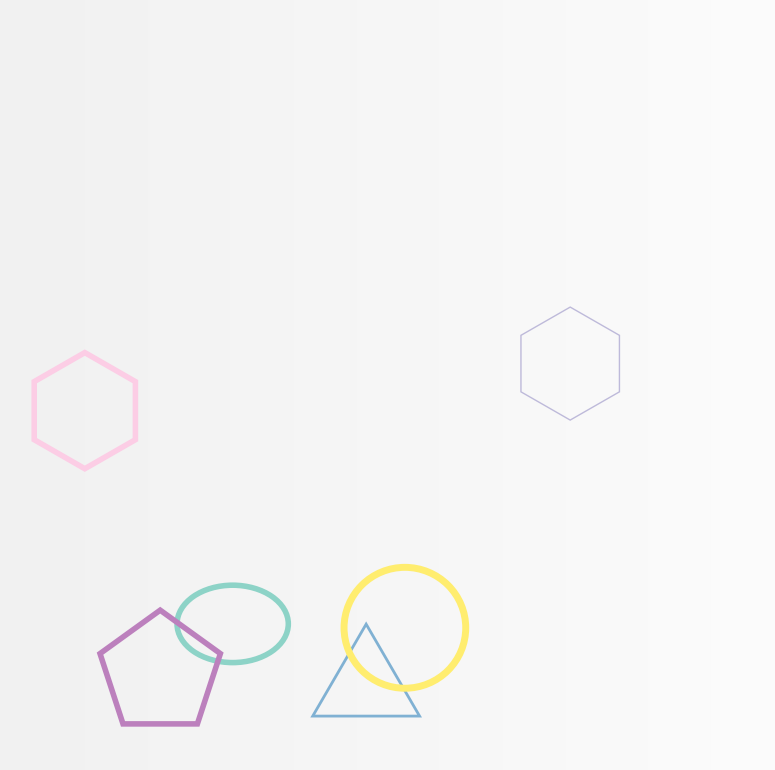[{"shape": "oval", "thickness": 2, "radius": 0.36, "center": [0.3, 0.19]}, {"shape": "hexagon", "thickness": 0.5, "radius": 0.37, "center": [0.736, 0.528]}, {"shape": "triangle", "thickness": 1, "radius": 0.4, "center": [0.472, 0.11]}, {"shape": "hexagon", "thickness": 2, "radius": 0.38, "center": [0.109, 0.467]}, {"shape": "pentagon", "thickness": 2, "radius": 0.41, "center": [0.207, 0.126]}, {"shape": "circle", "thickness": 2.5, "radius": 0.39, "center": [0.522, 0.185]}]